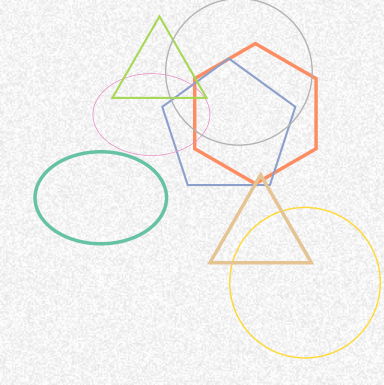[{"shape": "oval", "thickness": 2.5, "radius": 0.85, "center": [0.262, 0.486]}, {"shape": "hexagon", "thickness": 2.5, "radius": 0.91, "center": [0.663, 0.705]}, {"shape": "pentagon", "thickness": 1.5, "radius": 0.91, "center": [0.594, 0.666]}, {"shape": "oval", "thickness": 0.5, "radius": 0.76, "center": [0.393, 0.702]}, {"shape": "triangle", "thickness": 1.5, "radius": 0.71, "center": [0.414, 0.816]}, {"shape": "circle", "thickness": 1, "radius": 0.98, "center": [0.792, 0.266]}, {"shape": "triangle", "thickness": 2.5, "radius": 0.76, "center": [0.677, 0.394]}, {"shape": "circle", "thickness": 1, "radius": 0.95, "center": [0.621, 0.813]}]